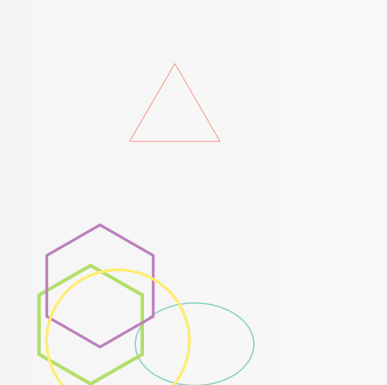[{"shape": "oval", "thickness": 1, "radius": 0.77, "center": [0.502, 0.106]}, {"shape": "triangle", "thickness": 0.5, "radius": 0.67, "center": [0.451, 0.7]}, {"shape": "hexagon", "thickness": 2.5, "radius": 0.77, "center": [0.234, 0.157]}, {"shape": "hexagon", "thickness": 2, "radius": 0.79, "center": [0.258, 0.257]}, {"shape": "circle", "thickness": 2, "radius": 0.92, "center": [0.305, 0.115]}]